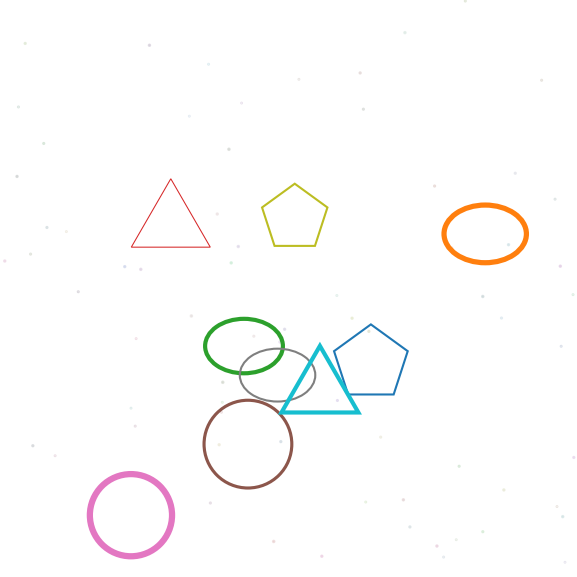[{"shape": "pentagon", "thickness": 1, "radius": 0.34, "center": [0.642, 0.37]}, {"shape": "oval", "thickness": 2.5, "radius": 0.36, "center": [0.84, 0.594]}, {"shape": "oval", "thickness": 2, "radius": 0.34, "center": [0.423, 0.4]}, {"shape": "triangle", "thickness": 0.5, "radius": 0.39, "center": [0.296, 0.611]}, {"shape": "circle", "thickness": 1.5, "radius": 0.38, "center": [0.429, 0.23]}, {"shape": "circle", "thickness": 3, "radius": 0.36, "center": [0.227, 0.107]}, {"shape": "oval", "thickness": 1, "radius": 0.33, "center": [0.481, 0.35]}, {"shape": "pentagon", "thickness": 1, "radius": 0.3, "center": [0.51, 0.622]}, {"shape": "triangle", "thickness": 2, "radius": 0.38, "center": [0.554, 0.323]}]